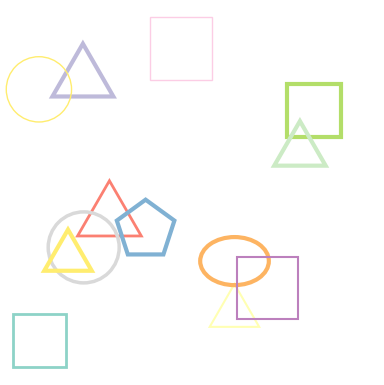[{"shape": "square", "thickness": 2, "radius": 0.35, "center": [0.103, 0.115]}, {"shape": "triangle", "thickness": 1.5, "radius": 0.37, "center": [0.609, 0.188]}, {"shape": "triangle", "thickness": 3, "radius": 0.46, "center": [0.215, 0.795]}, {"shape": "triangle", "thickness": 2, "radius": 0.48, "center": [0.284, 0.435]}, {"shape": "pentagon", "thickness": 3, "radius": 0.39, "center": [0.378, 0.403]}, {"shape": "oval", "thickness": 3, "radius": 0.45, "center": [0.609, 0.322]}, {"shape": "square", "thickness": 3, "radius": 0.35, "center": [0.816, 0.713]}, {"shape": "square", "thickness": 1, "radius": 0.4, "center": [0.47, 0.874]}, {"shape": "circle", "thickness": 2.5, "radius": 0.46, "center": [0.217, 0.357]}, {"shape": "square", "thickness": 1.5, "radius": 0.4, "center": [0.695, 0.252]}, {"shape": "triangle", "thickness": 3, "radius": 0.39, "center": [0.779, 0.608]}, {"shape": "circle", "thickness": 1, "radius": 0.42, "center": [0.101, 0.768]}, {"shape": "triangle", "thickness": 3, "radius": 0.36, "center": [0.177, 0.332]}]